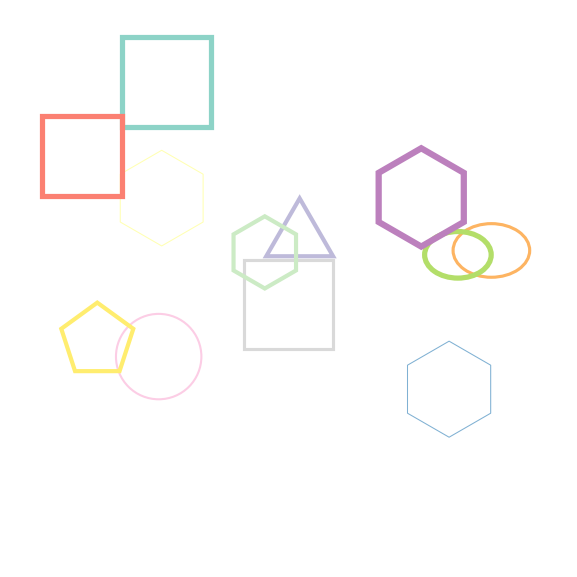[{"shape": "square", "thickness": 2.5, "radius": 0.39, "center": [0.288, 0.857]}, {"shape": "hexagon", "thickness": 0.5, "radius": 0.41, "center": [0.28, 0.656]}, {"shape": "triangle", "thickness": 2, "radius": 0.33, "center": [0.519, 0.589]}, {"shape": "square", "thickness": 2.5, "radius": 0.35, "center": [0.142, 0.729]}, {"shape": "hexagon", "thickness": 0.5, "radius": 0.42, "center": [0.778, 0.325]}, {"shape": "oval", "thickness": 1.5, "radius": 0.33, "center": [0.851, 0.565]}, {"shape": "oval", "thickness": 2.5, "radius": 0.29, "center": [0.793, 0.558]}, {"shape": "circle", "thickness": 1, "radius": 0.37, "center": [0.275, 0.382]}, {"shape": "square", "thickness": 1.5, "radius": 0.39, "center": [0.5, 0.472]}, {"shape": "hexagon", "thickness": 3, "radius": 0.43, "center": [0.729, 0.657]}, {"shape": "hexagon", "thickness": 2, "radius": 0.31, "center": [0.459, 0.562]}, {"shape": "pentagon", "thickness": 2, "radius": 0.33, "center": [0.168, 0.41]}]